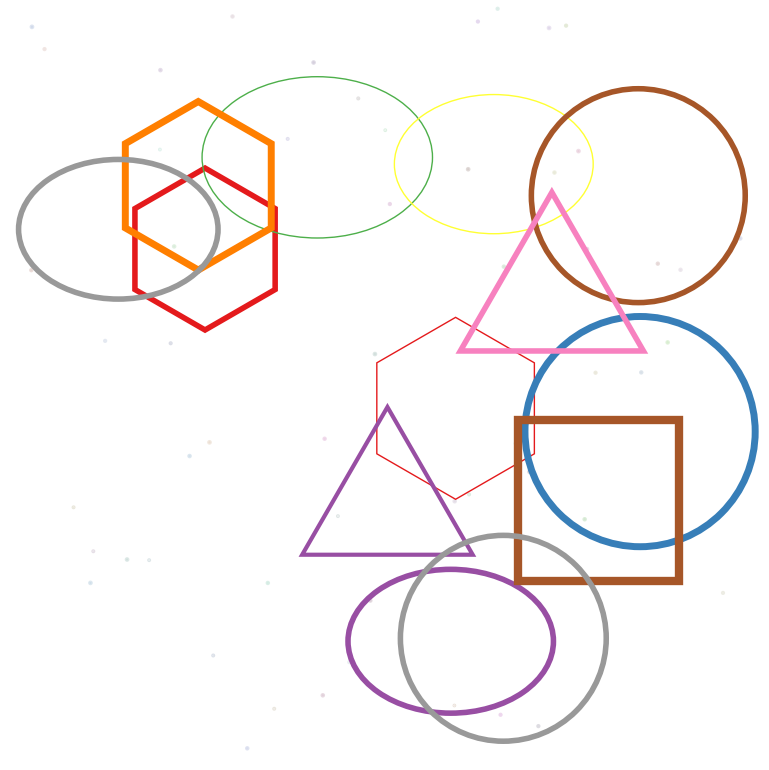[{"shape": "hexagon", "thickness": 2, "radius": 0.53, "center": [0.266, 0.677]}, {"shape": "hexagon", "thickness": 0.5, "radius": 0.59, "center": [0.592, 0.47]}, {"shape": "circle", "thickness": 2.5, "radius": 0.75, "center": [0.831, 0.439]}, {"shape": "oval", "thickness": 0.5, "radius": 0.75, "center": [0.412, 0.796]}, {"shape": "triangle", "thickness": 1.5, "radius": 0.64, "center": [0.503, 0.343]}, {"shape": "oval", "thickness": 2, "radius": 0.67, "center": [0.585, 0.167]}, {"shape": "hexagon", "thickness": 2.5, "radius": 0.55, "center": [0.258, 0.759]}, {"shape": "oval", "thickness": 0.5, "radius": 0.65, "center": [0.641, 0.787]}, {"shape": "circle", "thickness": 2, "radius": 0.69, "center": [0.829, 0.746]}, {"shape": "square", "thickness": 3, "radius": 0.52, "center": [0.778, 0.35]}, {"shape": "triangle", "thickness": 2, "radius": 0.69, "center": [0.717, 0.613]}, {"shape": "oval", "thickness": 2, "radius": 0.65, "center": [0.154, 0.702]}, {"shape": "circle", "thickness": 2, "radius": 0.67, "center": [0.654, 0.171]}]